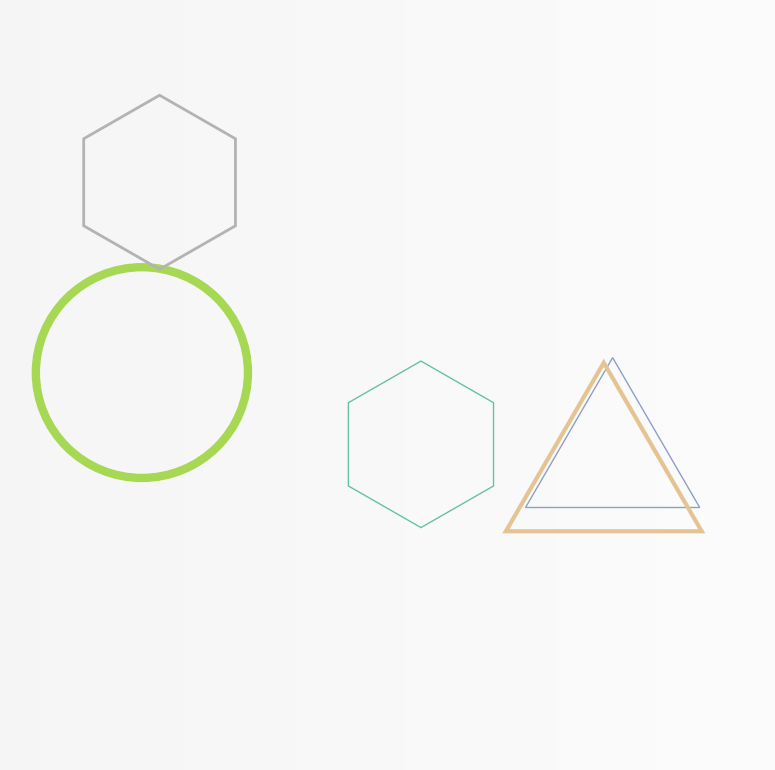[{"shape": "hexagon", "thickness": 0.5, "radius": 0.54, "center": [0.543, 0.423]}, {"shape": "triangle", "thickness": 0.5, "radius": 0.65, "center": [0.79, 0.406]}, {"shape": "circle", "thickness": 3, "radius": 0.68, "center": [0.183, 0.516]}, {"shape": "triangle", "thickness": 1.5, "radius": 0.73, "center": [0.779, 0.383]}, {"shape": "hexagon", "thickness": 1, "radius": 0.57, "center": [0.206, 0.763]}]